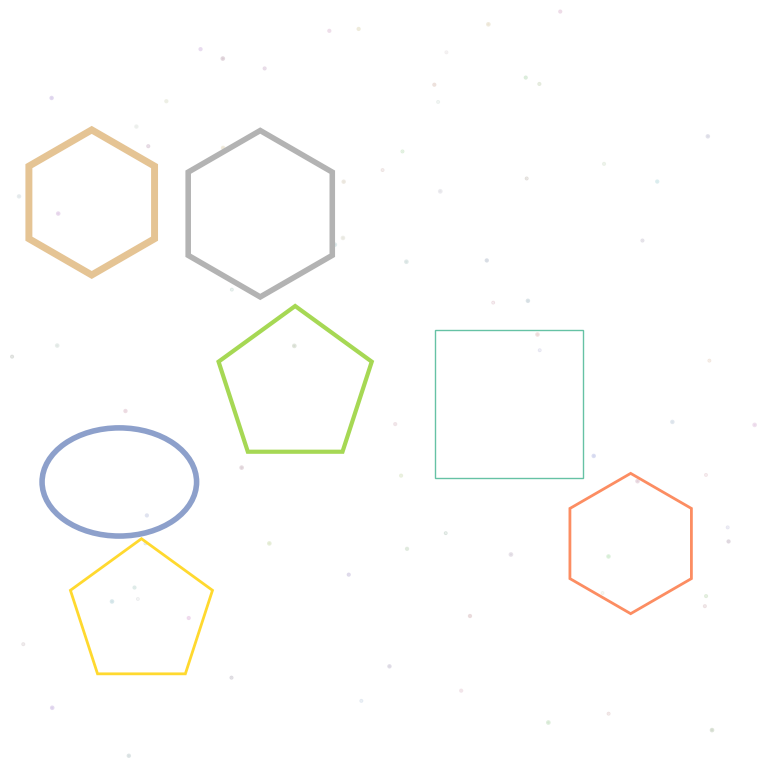[{"shape": "square", "thickness": 0.5, "radius": 0.48, "center": [0.661, 0.475]}, {"shape": "hexagon", "thickness": 1, "radius": 0.46, "center": [0.819, 0.294]}, {"shape": "oval", "thickness": 2, "radius": 0.5, "center": [0.155, 0.374]}, {"shape": "pentagon", "thickness": 1.5, "radius": 0.52, "center": [0.383, 0.498]}, {"shape": "pentagon", "thickness": 1, "radius": 0.48, "center": [0.184, 0.203]}, {"shape": "hexagon", "thickness": 2.5, "radius": 0.47, "center": [0.119, 0.737]}, {"shape": "hexagon", "thickness": 2, "radius": 0.54, "center": [0.338, 0.722]}]